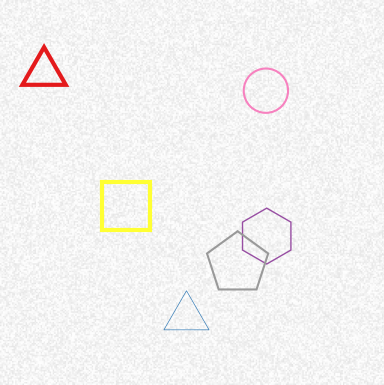[{"shape": "triangle", "thickness": 3, "radius": 0.33, "center": [0.114, 0.812]}, {"shape": "triangle", "thickness": 0.5, "radius": 0.34, "center": [0.484, 0.177]}, {"shape": "hexagon", "thickness": 1, "radius": 0.36, "center": [0.693, 0.387]}, {"shape": "square", "thickness": 3, "radius": 0.31, "center": [0.327, 0.465]}, {"shape": "circle", "thickness": 1.5, "radius": 0.29, "center": [0.691, 0.764]}, {"shape": "pentagon", "thickness": 1.5, "radius": 0.42, "center": [0.617, 0.316]}]